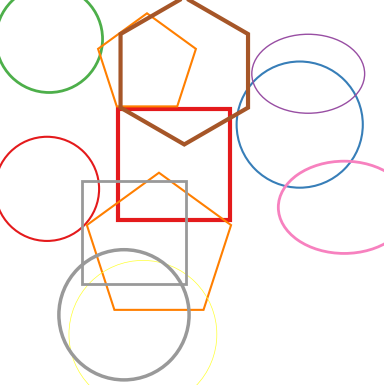[{"shape": "circle", "thickness": 1.5, "radius": 0.68, "center": [0.122, 0.509]}, {"shape": "square", "thickness": 3, "radius": 0.72, "center": [0.452, 0.573]}, {"shape": "circle", "thickness": 1.5, "radius": 0.82, "center": [0.778, 0.676]}, {"shape": "circle", "thickness": 2, "radius": 0.69, "center": [0.128, 0.898]}, {"shape": "oval", "thickness": 1, "radius": 0.73, "center": [0.801, 0.808]}, {"shape": "pentagon", "thickness": 1.5, "radius": 0.67, "center": [0.382, 0.832]}, {"shape": "pentagon", "thickness": 1.5, "radius": 0.98, "center": [0.413, 0.354]}, {"shape": "circle", "thickness": 0.5, "radius": 0.96, "center": [0.371, 0.132]}, {"shape": "hexagon", "thickness": 3, "radius": 0.96, "center": [0.479, 0.816]}, {"shape": "oval", "thickness": 2, "radius": 0.86, "center": [0.894, 0.462]}, {"shape": "circle", "thickness": 2.5, "radius": 0.85, "center": [0.322, 0.182]}, {"shape": "square", "thickness": 2, "radius": 0.67, "center": [0.348, 0.396]}]